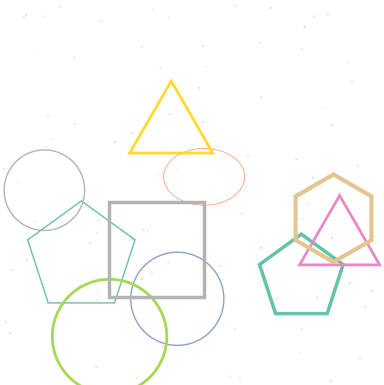[{"shape": "pentagon", "thickness": 1, "radius": 0.73, "center": [0.211, 0.332]}, {"shape": "pentagon", "thickness": 2.5, "radius": 0.57, "center": [0.783, 0.278]}, {"shape": "oval", "thickness": 0.5, "radius": 0.53, "center": [0.53, 0.541]}, {"shape": "circle", "thickness": 1, "radius": 0.6, "center": [0.461, 0.224]}, {"shape": "triangle", "thickness": 2, "radius": 0.6, "center": [0.882, 0.372]}, {"shape": "circle", "thickness": 2, "radius": 0.74, "center": [0.285, 0.126]}, {"shape": "triangle", "thickness": 2, "radius": 0.62, "center": [0.445, 0.665]}, {"shape": "hexagon", "thickness": 3, "radius": 0.57, "center": [0.866, 0.433]}, {"shape": "circle", "thickness": 1, "radius": 0.52, "center": [0.115, 0.506]}, {"shape": "square", "thickness": 2.5, "radius": 0.62, "center": [0.407, 0.352]}]